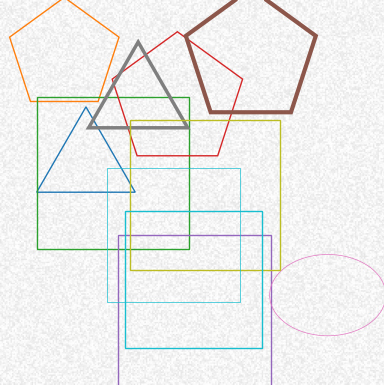[{"shape": "triangle", "thickness": 1, "radius": 0.74, "center": [0.223, 0.575]}, {"shape": "pentagon", "thickness": 1, "radius": 0.75, "center": [0.167, 0.857]}, {"shape": "square", "thickness": 1, "radius": 0.99, "center": [0.293, 0.552]}, {"shape": "pentagon", "thickness": 1, "radius": 0.89, "center": [0.461, 0.739]}, {"shape": "square", "thickness": 1, "radius": 0.99, "center": [0.506, 0.192]}, {"shape": "pentagon", "thickness": 3, "radius": 0.89, "center": [0.651, 0.852]}, {"shape": "oval", "thickness": 0.5, "radius": 0.75, "center": [0.851, 0.233]}, {"shape": "triangle", "thickness": 2.5, "radius": 0.74, "center": [0.359, 0.742]}, {"shape": "square", "thickness": 1, "radius": 0.97, "center": [0.533, 0.493]}, {"shape": "square", "thickness": 1, "radius": 0.89, "center": [0.504, 0.274]}, {"shape": "square", "thickness": 0.5, "radius": 0.87, "center": [0.45, 0.389]}]